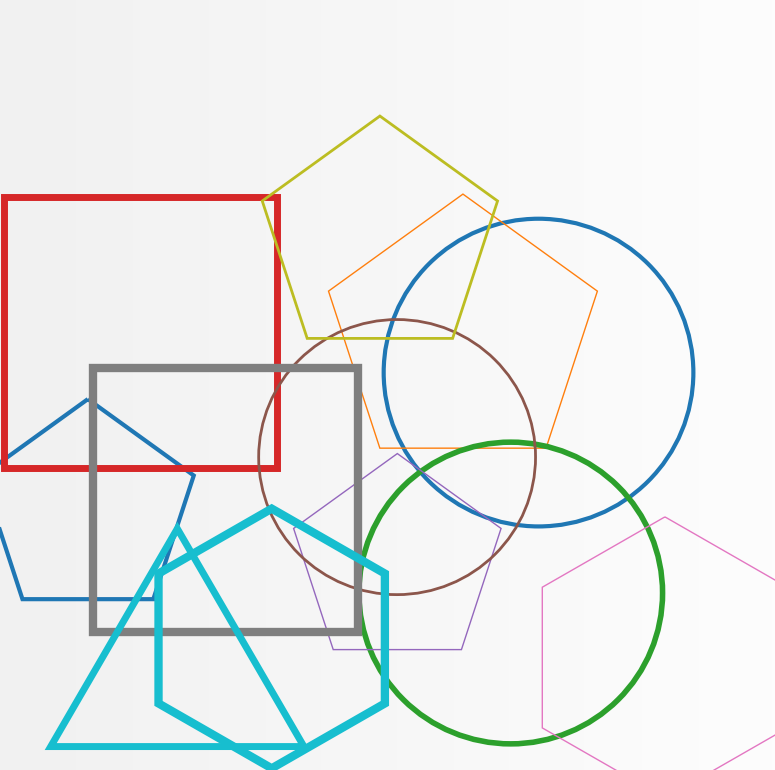[{"shape": "pentagon", "thickness": 1.5, "radius": 0.72, "center": [0.113, 0.338]}, {"shape": "circle", "thickness": 1.5, "radius": 1.0, "center": [0.695, 0.516]}, {"shape": "pentagon", "thickness": 0.5, "radius": 0.91, "center": [0.597, 0.566]}, {"shape": "circle", "thickness": 2, "radius": 0.98, "center": [0.659, 0.23]}, {"shape": "square", "thickness": 2.5, "radius": 0.88, "center": [0.181, 0.568]}, {"shape": "pentagon", "thickness": 0.5, "radius": 0.7, "center": [0.513, 0.27]}, {"shape": "circle", "thickness": 1, "radius": 0.89, "center": [0.512, 0.406]}, {"shape": "hexagon", "thickness": 0.5, "radius": 0.91, "center": [0.858, 0.146]}, {"shape": "square", "thickness": 3, "radius": 0.86, "center": [0.291, 0.351]}, {"shape": "pentagon", "thickness": 1, "radius": 0.8, "center": [0.49, 0.69]}, {"shape": "triangle", "thickness": 2.5, "radius": 0.94, "center": [0.229, 0.125]}, {"shape": "hexagon", "thickness": 3, "radius": 0.84, "center": [0.351, 0.171]}]